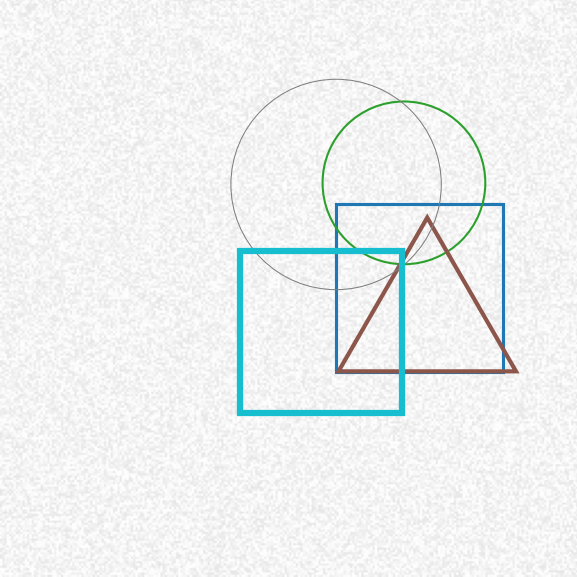[{"shape": "square", "thickness": 1.5, "radius": 0.72, "center": [0.727, 0.5]}, {"shape": "circle", "thickness": 1, "radius": 0.7, "center": [0.699, 0.682]}, {"shape": "triangle", "thickness": 2, "radius": 0.89, "center": [0.74, 0.445]}, {"shape": "circle", "thickness": 0.5, "radius": 0.91, "center": [0.582, 0.68]}, {"shape": "square", "thickness": 3, "radius": 0.7, "center": [0.556, 0.424]}]